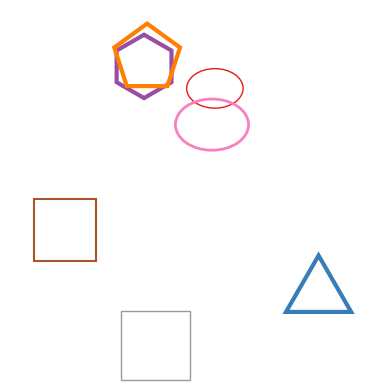[{"shape": "oval", "thickness": 1, "radius": 0.37, "center": [0.558, 0.77]}, {"shape": "triangle", "thickness": 3, "radius": 0.49, "center": [0.827, 0.239]}, {"shape": "hexagon", "thickness": 3, "radius": 0.41, "center": [0.374, 0.828]}, {"shape": "pentagon", "thickness": 3, "radius": 0.45, "center": [0.382, 0.849]}, {"shape": "square", "thickness": 1.5, "radius": 0.4, "center": [0.168, 0.404]}, {"shape": "oval", "thickness": 2, "radius": 0.48, "center": [0.551, 0.676]}, {"shape": "square", "thickness": 1, "radius": 0.45, "center": [0.404, 0.102]}]